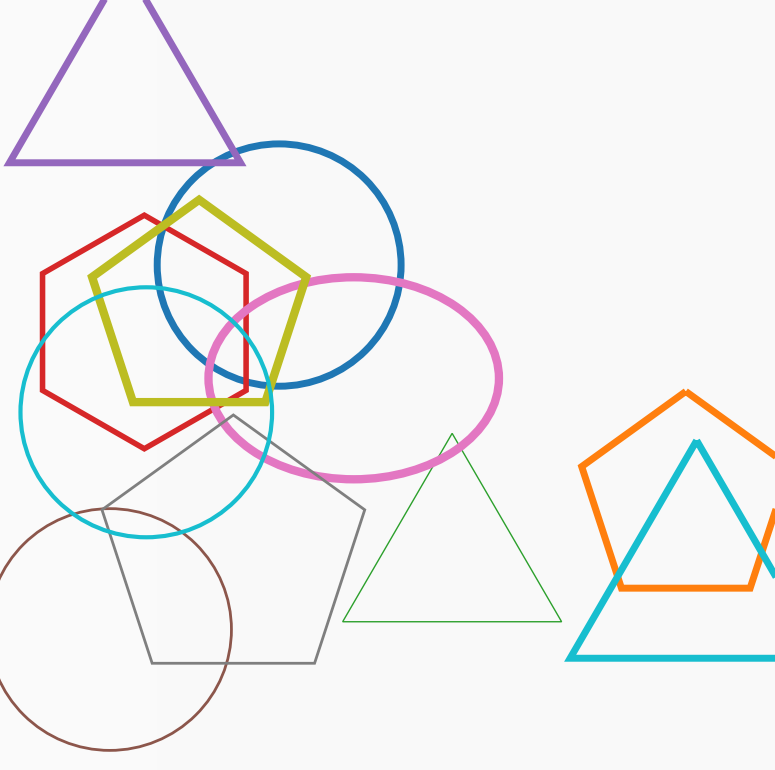[{"shape": "circle", "thickness": 2.5, "radius": 0.79, "center": [0.36, 0.656]}, {"shape": "pentagon", "thickness": 2.5, "radius": 0.71, "center": [0.885, 0.35]}, {"shape": "triangle", "thickness": 0.5, "radius": 0.82, "center": [0.583, 0.274]}, {"shape": "hexagon", "thickness": 2, "radius": 0.76, "center": [0.186, 0.569]}, {"shape": "triangle", "thickness": 2.5, "radius": 0.86, "center": [0.161, 0.875]}, {"shape": "circle", "thickness": 1, "radius": 0.78, "center": [0.142, 0.182]}, {"shape": "oval", "thickness": 3, "radius": 0.94, "center": [0.456, 0.509]}, {"shape": "pentagon", "thickness": 1, "radius": 0.89, "center": [0.301, 0.283]}, {"shape": "pentagon", "thickness": 3, "radius": 0.73, "center": [0.257, 0.595]}, {"shape": "triangle", "thickness": 2.5, "radius": 0.94, "center": [0.899, 0.239]}, {"shape": "circle", "thickness": 1.5, "radius": 0.81, "center": [0.189, 0.465]}]